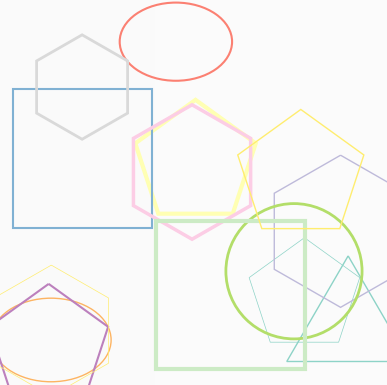[{"shape": "triangle", "thickness": 1, "radius": 0.91, "center": [0.898, 0.152]}, {"shape": "pentagon", "thickness": 0.5, "radius": 0.75, "center": [0.786, 0.233]}, {"shape": "pentagon", "thickness": 3, "radius": 0.82, "center": [0.505, 0.577]}, {"shape": "hexagon", "thickness": 1, "radius": 0.99, "center": [0.879, 0.399]}, {"shape": "oval", "thickness": 1.5, "radius": 0.73, "center": [0.454, 0.892]}, {"shape": "square", "thickness": 1.5, "radius": 0.9, "center": [0.214, 0.588]}, {"shape": "oval", "thickness": 1, "radius": 0.78, "center": [0.132, 0.117]}, {"shape": "circle", "thickness": 2, "radius": 0.88, "center": [0.759, 0.295]}, {"shape": "hexagon", "thickness": 2.5, "radius": 0.87, "center": [0.496, 0.553]}, {"shape": "hexagon", "thickness": 2, "radius": 0.68, "center": [0.212, 0.774]}, {"shape": "pentagon", "thickness": 1.5, "radius": 0.81, "center": [0.126, 0.101]}, {"shape": "square", "thickness": 3, "radius": 0.96, "center": [0.595, 0.235]}, {"shape": "pentagon", "thickness": 1, "radius": 0.86, "center": [0.776, 0.545]}, {"shape": "hexagon", "thickness": 0.5, "radius": 0.85, "center": [0.132, 0.141]}]